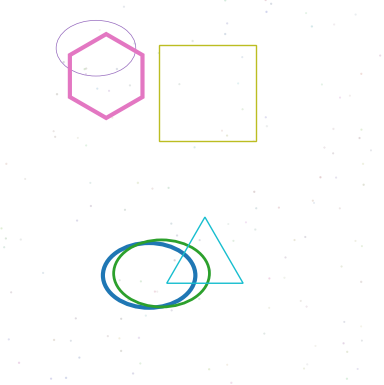[{"shape": "oval", "thickness": 3, "radius": 0.6, "center": [0.387, 0.285]}, {"shape": "oval", "thickness": 2, "radius": 0.62, "center": [0.42, 0.29]}, {"shape": "oval", "thickness": 0.5, "radius": 0.52, "center": [0.249, 0.875]}, {"shape": "hexagon", "thickness": 3, "radius": 0.54, "center": [0.276, 0.802]}, {"shape": "square", "thickness": 1, "radius": 0.63, "center": [0.539, 0.758]}, {"shape": "triangle", "thickness": 1, "radius": 0.57, "center": [0.532, 0.322]}]